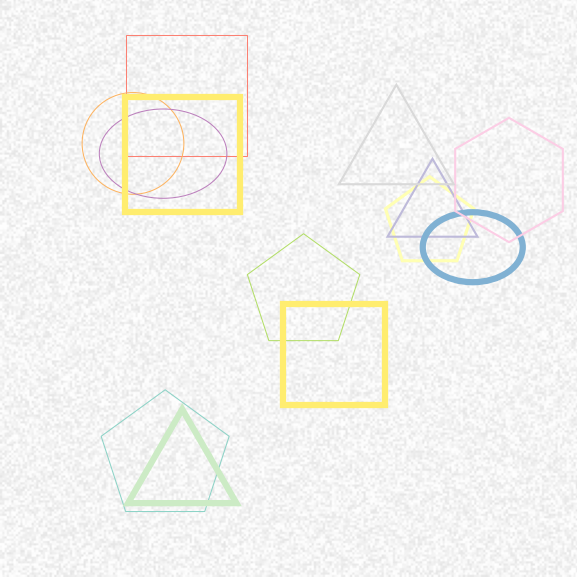[{"shape": "pentagon", "thickness": 0.5, "radius": 0.58, "center": [0.286, 0.208]}, {"shape": "pentagon", "thickness": 1.5, "radius": 0.4, "center": [0.744, 0.613]}, {"shape": "triangle", "thickness": 1, "radius": 0.45, "center": [0.749, 0.634]}, {"shape": "square", "thickness": 0.5, "radius": 0.52, "center": [0.324, 0.833]}, {"shape": "oval", "thickness": 3, "radius": 0.43, "center": [0.819, 0.571]}, {"shape": "circle", "thickness": 0.5, "radius": 0.44, "center": [0.23, 0.751]}, {"shape": "pentagon", "thickness": 0.5, "radius": 0.51, "center": [0.526, 0.492]}, {"shape": "hexagon", "thickness": 1, "radius": 0.54, "center": [0.881, 0.687]}, {"shape": "triangle", "thickness": 1, "radius": 0.57, "center": [0.686, 0.738]}, {"shape": "oval", "thickness": 0.5, "radius": 0.55, "center": [0.282, 0.733]}, {"shape": "triangle", "thickness": 3, "radius": 0.54, "center": [0.316, 0.182]}, {"shape": "square", "thickness": 3, "radius": 0.5, "center": [0.316, 0.732]}, {"shape": "square", "thickness": 3, "radius": 0.44, "center": [0.579, 0.385]}]